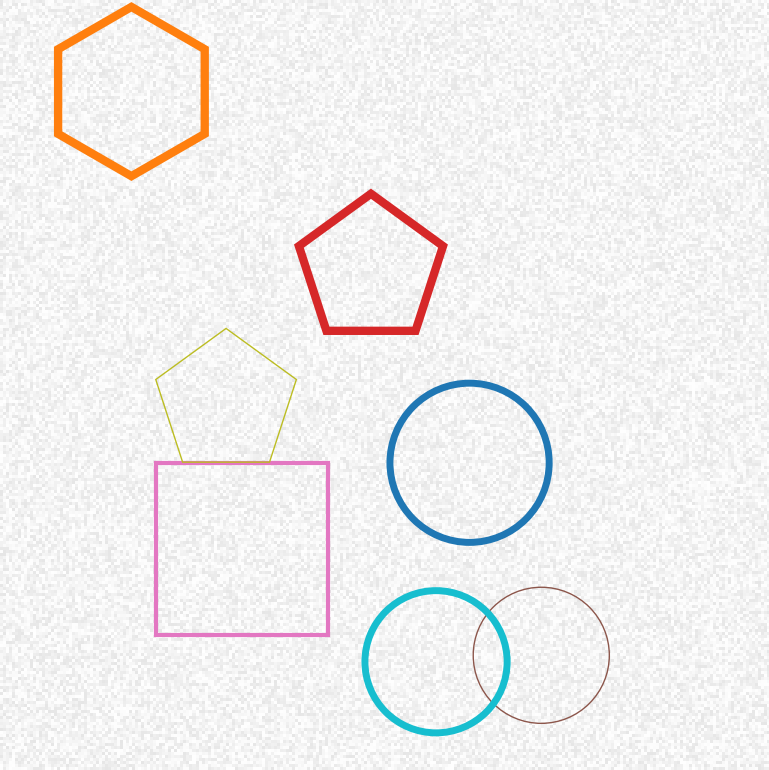[{"shape": "circle", "thickness": 2.5, "radius": 0.52, "center": [0.61, 0.399]}, {"shape": "hexagon", "thickness": 3, "radius": 0.55, "center": [0.171, 0.881]}, {"shape": "pentagon", "thickness": 3, "radius": 0.49, "center": [0.482, 0.65]}, {"shape": "circle", "thickness": 0.5, "radius": 0.44, "center": [0.703, 0.149]}, {"shape": "square", "thickness": 1.5, "radius": 0.56, "center": [0.314, 0.287]}, {"shape": "pentagon", "thickness": 0.5, "radius": 0.48, "center": [0.294, 0.477]}, {"shape": "circle", "thickness": 2.5, "radius": 0.46, "center": [0.566, 0.141]}]